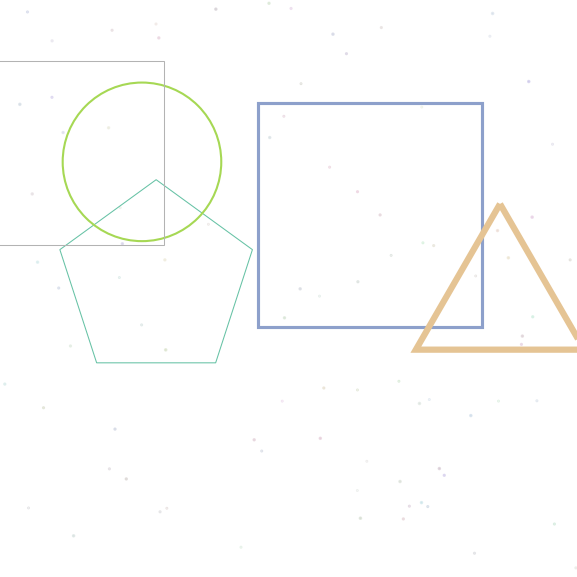[{"shape": "pentagon", "thickness": 0.5, "radius": 0.88, "center": [0.27, 0.513]}, {"shape": "square", "thickness": 1.5, "radius": 0.97, "center": [0.64, 0.627]}, {"shape": "circle", "thickness": 1, "radius": 0.69, "center": [0.246, 0.719]}, {"shape": "triangle", "thickness": 3, "radius": 0.84, "center": [0.866, 0.478]}, {"shape": "square", "thickness": 0.5, "radius": 0.8, "center": [0.124, 0.734]}]